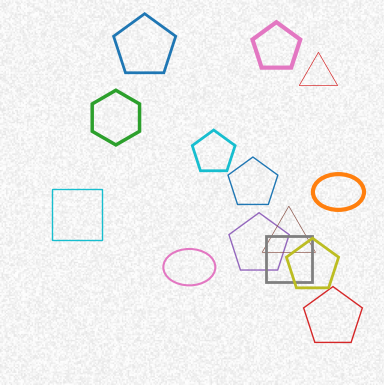[{"shape": "pentagon", "thickness": 1, "radius": 0.34, "center": [0.657, 0.524]}, {"shape": "pentagon", "thickness": 2, "radius": 0.42, "center": [0.376, 0.88]}, {"shape": "oval", "thickness": 3, "radius": 0.33, "center": [0.879, 0.501]}, {"shape": "hexagon", "thickness": 2.5, "radius": 0.36, "center": [0.301, 0.695]}, {"shape": "pentagon", "thickness": 1, "radius": 0.4, "center": [0.865, 0.175]}, {"shape": "triangle", "thickness": 0.5, "radius": 0.29, "center": [0.827, 0.807]}, {"shape": "pentagon", "thickness": 1, "radius": 0.41, "center": [0.673, 0.365]}, {"shape": "triangle", "thickness": 0.5, "radius": 0.4, "center": [0.75, 0.385]}, {"shape": "pentagon", "thickness": 3, "radius": 0.33, "center": [0.718, 0.877]}, {"shape": "oval", "thickness": 1.5, "radius": 0.34, "center": [0.492, 0.306]}, {"shape": "square", "thickness": 2, "radius": 0.3, "center": [0.75, 0.327]}, {"shape": "pentagon", "thickness": 2, "radius": 0.36, "center": [0.812, 0.31]}, {"shape": "pentagon", "thickness": 2, "radius": 0.29, "center": [0.555, 0.604]}, {"shape": "square", "thickness": 1, "radius": 0.33, "center": [0.2, 0.442]}]